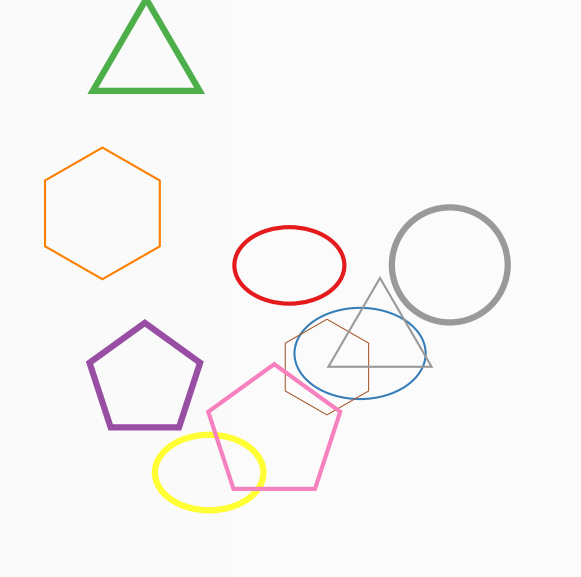[{"shape": "oval", "thickness": 2, "radius": 0.47, "center": [0.498, 0.54]}, {"shape": "oval", "thickness": 1, "radius": 0.56, "center": [0.619, 0.387]}, {"shape": "triangle", "thickness": 3, "radius": 0.53, "center": [0.252, 0.895]}, {"shape": "pentagon", "thickness": 3, "radius": 0.5, "center": [0.249, 0.34]}, {"shape": "hexagon", "thickness": 1, "radius": 0.57, "center": [0.176, 0.63]}, {"shape": "oval", "thickness": 3, "radius": 0.47, "center": [0.36, 0.181]}, {"shape": "hexagon", "thickness": 0.5, "radius": 0.41, "center": [0.562, 0.364]}, {"shape": "pentagon", "thickness": 2, "radius": 0.6, "center": [0.472, 0.249]}, {"shape": "triangle", "thickness": 1, "radius": 0.51, "center": [0.654, 0.415]}, {"shape": "circle", "thickness": 3, "radius": 0.5, "center": [0.774, 0.54]}]